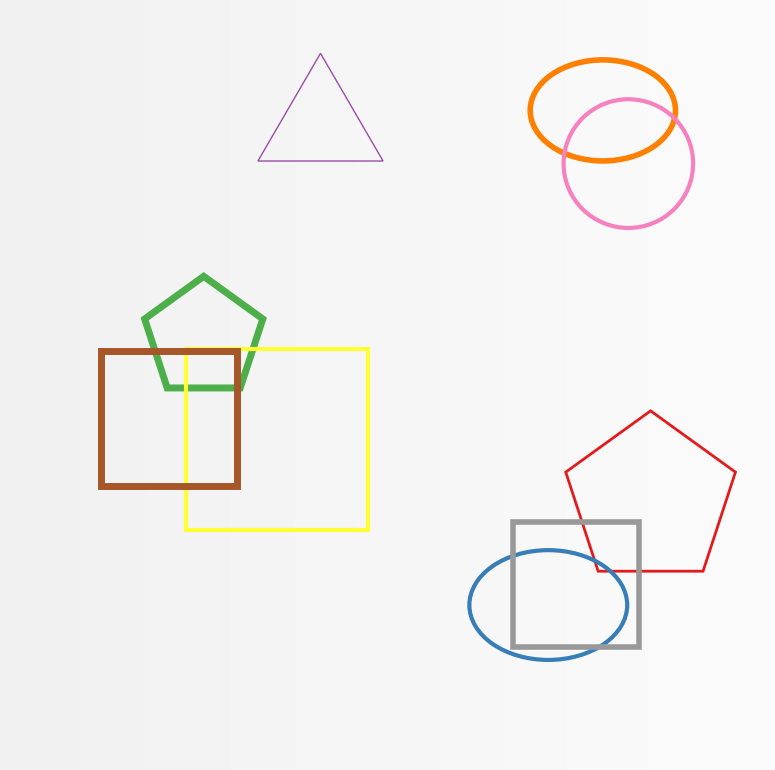[{"shape": "pentagon", "thickness": 1, "radius": 0.58, "center": [0.839, 0.351]}, {"shape": "oval", "thickness": 1.5, "radius": 0.51, "center": [0.707, 0.214]}, {"shape": "pentagon", "thickness": 2.5, "radius": 0.4, "center": [0.263, 0.561]}, {"shape": "triangle", "thickness": 0.5, "radius": 0.47, "center": [0.414, 0.837]}, {"shape": "oval", "thickness": 2, "radius": 0.47, "center": [0.778, 0.857]}, {"shape": "square", "thickness": 1.5, "radius": 0.59, "center": [0.357, 0.429]}, {"shape": "square", "thickness": 2.5, "radius": 0.44, "center": [0.218, 0.457]}, {"shape": "circle", "thickness": 1.5, "radius": 0.42, "center": [0.811, 0.788]}, {"shape": "square", "thickness": 2, "radius": 0.41, "center": [0.743, 0.241]}]